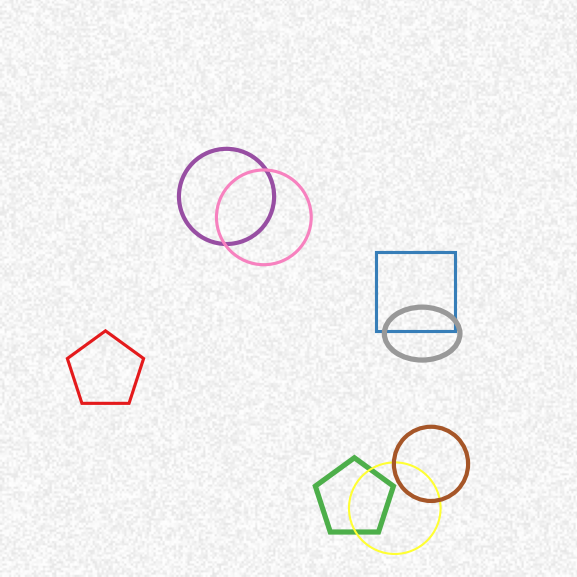[{"shape": "pentagon", "thickness": 1.5, "radius": 0.35, "center": [0.183, 0.357]}, {"shape": "square", "thickness": 1.5, "radius": 0.34, "center": [0.719, 0.494]}, {"shape": "pentagon", "thickness": 2.5, "radius": 0.36, "center": [0.614, 0.135]}, {"shape": "circle", "thickness": 2, "radius": 0.41, "center": [0.392, 0.659]}, {"shape": "circle", "thickness": 1, "radius": 0.4, "center": [0.684, 0.119]}, {"shape": "circle", "thickness": 2, "radius": 0.32, "center": [0.746, 0.196]}, {"shape": "circle", "thickness": 1.5, "radius": 0.41, "center": [0.457, 0.623]}, {"shape": "oval", "thickness": 2.5, "radius": 0.33, "center": [0.731, 0.421]}]